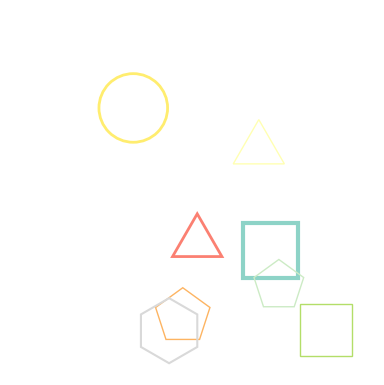[{"shape": "square", "thickness": 3, "radius": 0.36, "center": [0.702, 0.35]}, {"shape": "triangle", "thickness": 1, "radius": 0.38, "center": [0.672, 0.613]}, {"shape": "triangle", "thickness": 2, "radius": 0.37, "center": [0.512, 0.371]}, {"shape": "pentagon", "thickness": 1, "radius": 0.37, "center": [0.475, 0.178]}, {"shape": "square", "thickness": 1, "radius": 0.34, "center": [0.846, 0.143]}, {"shape": "hexagon", "thickness": 1.5, "radius": 0.42, "center": [0.439, 0.141]}, {"shape": "pentagon", "thickness": 1, "radius": 0.34, "center": [0.724, 0.258]}, {"shape": "circle", "thickness": 2, "radius": 0.45, "center": [0.346, 0.72]}]